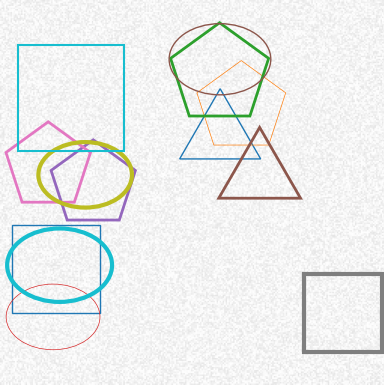[{"shape": "square", "thickness": 1, "radius": 0.57, "center": [0.146, 0.301]}, {"shape": "triangle", "thickness": 1, "radius": 0.61, "center": [0.572, 0.648]}, {"shape": "pentagon", "thickness": 0.5, "radius": 0.61, "center": [0.627, 0.721]}, {"shape": "pentagon", "thickness": 2, "radius": 0.67, "center": [0.57, 0.807]}, {"shape": "oval", "thickness": 0.5, "radius": 0.61, "center": [0.138, 0.177]}, {"shape": "pentagon", "thickness": 2, "radius": 0.58, "center": [0.242, 0.522]}, {"shape": "oval", "thickness": 1, "radius": 0.66, "center": [0.571, 0.846]}, {"shape": "triangle", "thickness": 2, "radius": 0.61, "center": [0.674, 0.546]}, {"shape": "pentagon", "thickness": 2, "radius": 0.58, "center": [0.125, 0.568]}, {"shape": "square", "thickness": 3, "radius": 0.5, "center": [0.891, 0.187]}, {"shape": "oval", "thickness": 3, "radius": 0.61, "center": [0.221, 0.546]}, {"shape": "square", "thickness": 1.5, "radius": 0.68, "center": [0.185, 0.745]}, {"shape": "oval", "thickness": 3, "radius": 0.68, "center": [0.155, 0.311]}]